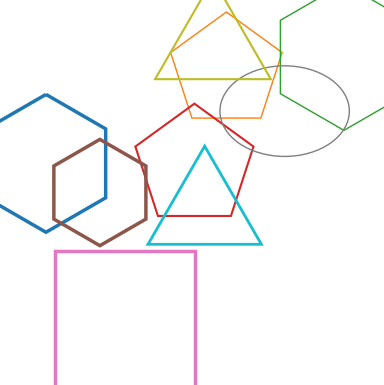[{"shape": "hexagon", "thickness": 2.5, "radius": 0.9, "center": [0.119, 0.576]}, {"shape": "pentagon", "thickness": 1, "radius": 0.76, "center": [0.588, 0.817]}, {"shape": "hexagon", "thickness": 1, "radius": 0.95, "center": [0.893, 0.852]}, {"shape": "pentagon", "thickness": 1.5, "radius": 0.81, "center": [0.505, 0.57]}, {"shape": "hexagon", "thickness": 2.5, "radius": 0.69, "center": [0.259, 0.5]}, {"shape": "square", "thickness": 2.5, "radius": 0.91, "center": [0.325, 0.166]}, {"shape": "oval", "thickness": 1, "radius": 0.84, "center": [0.739, 0.711]}, {"shape": "triangle", "thickness": 1.5, "radius": 0.87, "center": [0.553, 0.881]}, {"shape": "triangle", "thickness": 2, "radius": 0.85, "center": [0.532, 0.45]}]